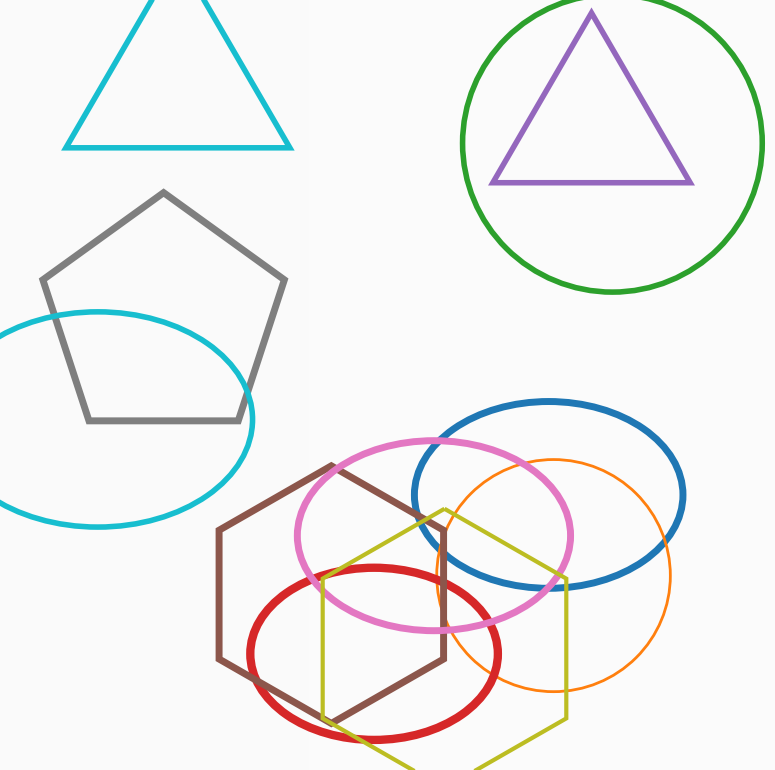[{"shape": "oval", "thickness": 2.5, "radius": 0.87, "center": [0.708, 0.357]}, {"shape": "circle", "thickness": 1, "radius": 0.75, "center": [0.714, 0.252]}, {"shape": "circle", "thickness": 2, "radius": 0.97, "center": [0.79, 0.814]}, {"shape": "oval", "thickness": 3, "radius": 0.8, "center": [0.483, 0.151]}, {"shape": "triangle", "thickness": 2, "radius": 0.73, "center": [0.763, 0.836]}, {"shape": "hexagon", "thickness": 2.5, "radius": 0.84, "center": [0.428, 0.228]}, {"shape": "oval", "thickness": 2.5, "radius": 0.88, "center": [0.56, 0.304]}, {"shape": "pentagon", "thickness": 2.5, "radius": 0.82, "center": [0.211, 0.586]}, {"shape": "hexagon", "thickness": 1.5, "radius": 0.91, "center": [0.574, 0.158]}, {"shape": "triangle", "thickness": 2, "radius": 0.83, "center": [0.23, 0.891]}, {"shape": "oval", "thickness": 2, "radius": 1.0, "center": [0.126, 0.455]}]